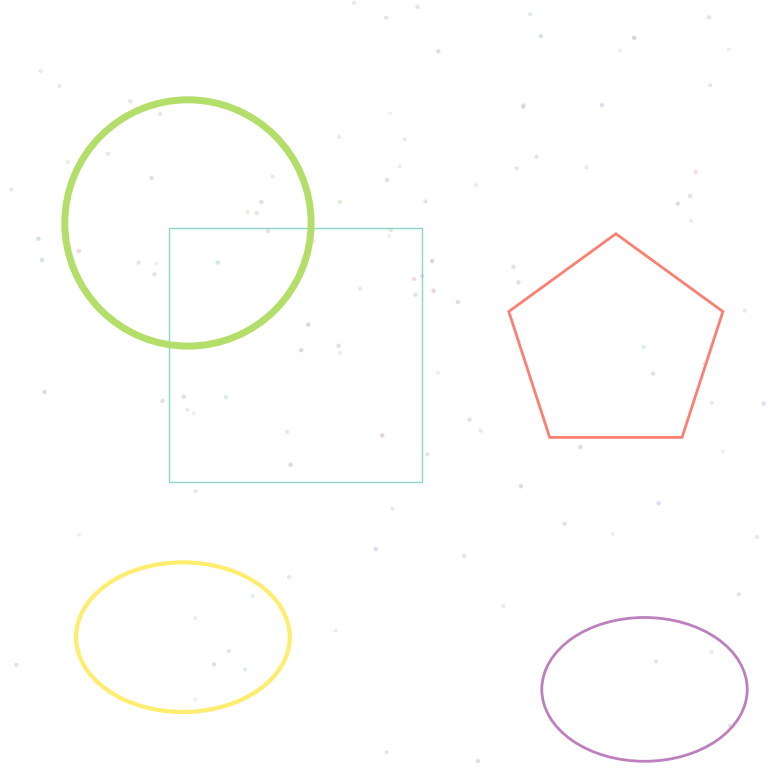[{"shape": "square", "thickness": 0.5, "radius": 0.82, "center": [0.384, 0.539]}, {"shape": "pentagon", "thickness": 1, "radius": 0.73, "center": [0.8, 0.55]}, {"shape": "circle", "thickness": 2.5, "radius": 0.8, "center": [0.244, 0.71]}, {"shape": "oval", "thickness": 1, "radius": 0.67, "center": [0.837, 0.105]}, {"shape": "oval", "thickness": 1.5, "radius": 0.69, "center": [0.238, 0.173]}]